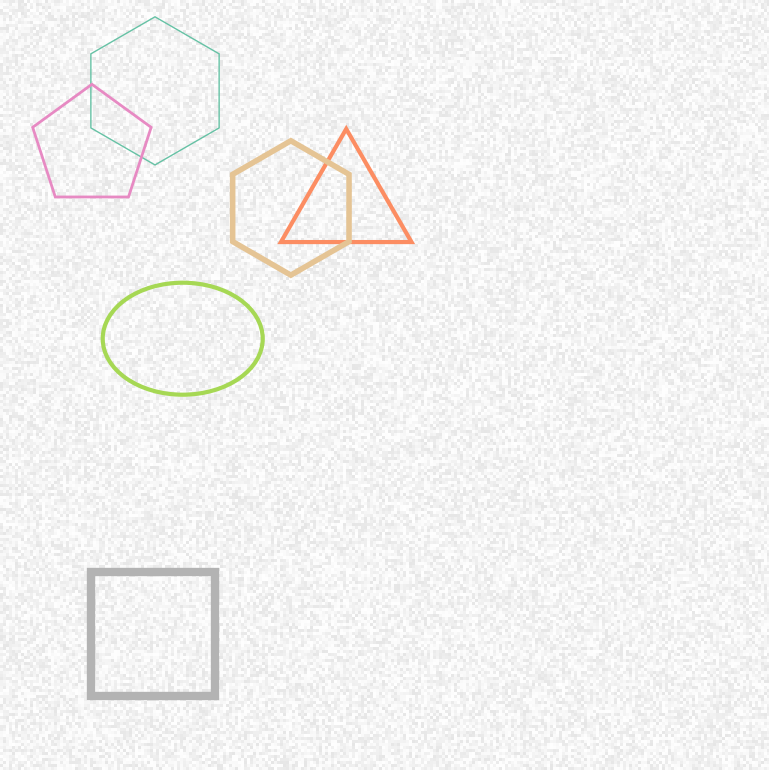[{"shape": "hexagon", "thickness": 0.5, "radius": 0.48, "center": [0.201, 0.882]}, {"shape": "triangle", "thickness": 1.5, "radius": 0.49, "center": [0.45, 0.735]}, {"shape": "pentagon", "thickness": 1, "radius": 0.4, "center": [0.119, 0.81]}, {"shape": "oval", "thickness": 1.5, "radius": 0.52, "center": [0.237, 0.56]}, {"shape": "hexagon", "thickness": 2, "radius": 0.44, "center": [0.378, 0.73]}, {"shape": "square", "thickness": 3, "radius": 0.4, "center": [0.199, 0.176]}]